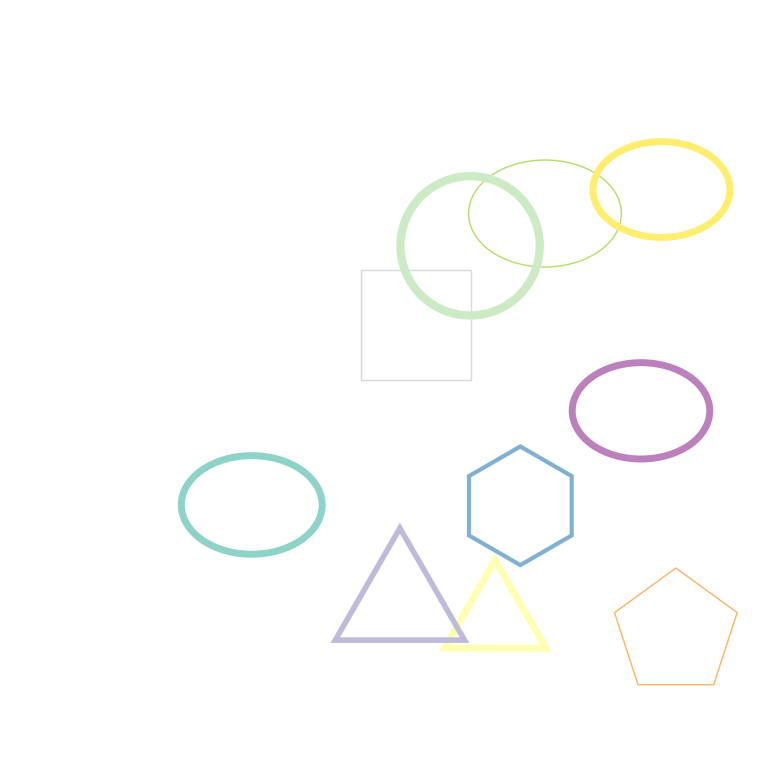[{"shape": "oval", "thickness": 2.5, "radius": 0.46, "center": [0.327, 0.344]}, {"shape": "triangle", "thickness": 2.5, "radius": 0.38, "center": [0.643, 0.196]}, {"shape": "triangle", "thickness": 2, "radius": 0.48, "center": [0.519, 0.217]}, {"shape": "hexagon", "thickness": 1.5, "radius": 0.39, "center": [0.676, 0.343]}, {"shape": "pentagon", "thickness": 0.5, "radius": 0.42, "center": [0.878, 0.179]}, {"shape": "oval", "thickness": 0.5, "radius": 0.5, "center": [0.708, 0.723]}, {"shape": "square", "thickness": 0.5, "radius": 0.36, "center": [0.54, 0.578]}, {"shape": "oval", "thickness": 2.5, "radius": 0.45, "center": [0.832, 0.466]}, {"shape": "circle", "thickness": 3, "radius": 0.45, "center": [0.611, 0.681]}, {"shape": "oval", "thickness": 2.5, "radius": 0.44, "center": [0.859, 0.754]}]